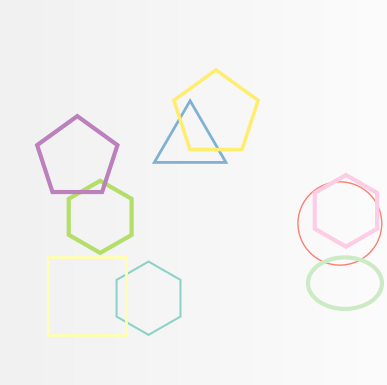[{"shape": "hexagon", "thickness": 1.5, "radius": 0.48, "center": [0.383, 0.225]}, {"shape": "square", "thickness": 2, "radius": 0.51, "center": [0.224, 0.23]}, {"shape": "circle", "thickness": 1, "radius": 0.54, "center": [0.877, 0.42]}, {"shape": "triangle", "thickness": 2, "radius": 0.53, "center": [0.491, 0.632]}, {"shape": "hexagon", "thickness": 3, "radius": 0.47, "center": [0.259, 0.437]}, {"shape": "hexagon", "thickness": 3, "radius": 0.47, "center": [0.893, 0.452]}, {"shape": "pentagon", "thickness": 3, "radius": 0.54, "center": [0.199, 0.589]}, {"shape": "oval", "thickness": 3, "radius": 0.48, "center": [0.89, 0.264]}, {"shape": "pentagon", "thickness": 2.5, "radius": 0.57, "center": [0.557, 0.704]}]